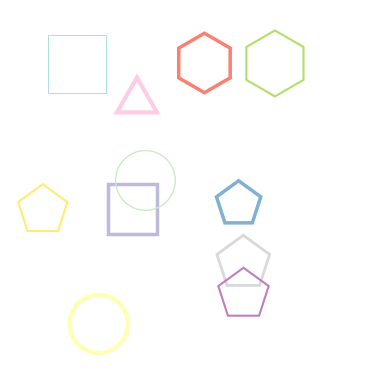[{"shape": "square", "thickness": 0.5, "radius": 0.38, "center": [0.2, 0.834]}, {"shape": "circle", "thickness": 3, "radius": 0.38, "center": [0.256, 0.159]}, {"shape": "square", "thickness": 2.5, "radius": 0.32, "center": [0.344, 0.458]}, {"shape": "hexagon", "thickness": 2.5, "radius": 0.39, "center": [0.531, 0.836]}, {"shape": "pentagon", "thickness": 2.5, "radius": 0.3, "center": [0.62, 0.47]}, {"shape": "hexagon", "thickness": 1.5, "radius": 0.43, "center": [0.714, 0.835]}, {"shape": "triangle", "thickness": 3, "radius": 0.3, "center": [0.356, 0.738]}, {"shape": "pentagon", "thickness": 2, "radius": 0.36, "center": [0.632, 0.317]}, {"shape": "pentagon", "thickness": 1.5, "radius": 0.34, "center": [0.632, 0.236]}, {"shape": "circle", "thickness": 1, "radius": 0.39, "center": [0.378, 0.531]}, {"shape": "pentagon", "thickness": 1.5, "radius": 0.34, "center": [0.111, 0.454]}]